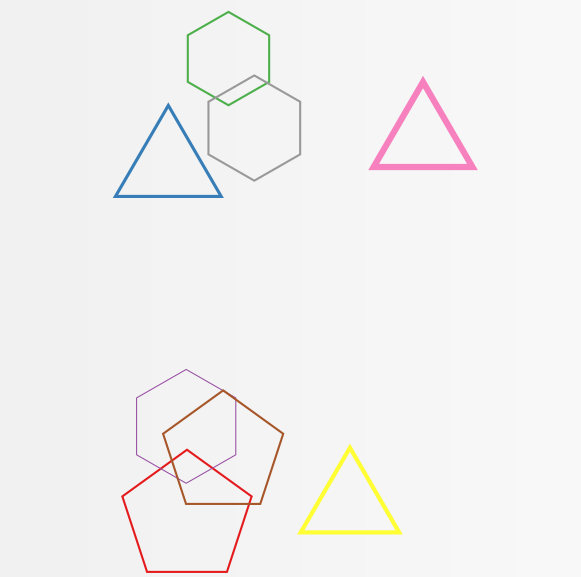[{"shape": "pentagon", "thickness": 1, "radius": 0.58, "center": [0.322, 0.103]}, {"shape": "triangle", "thickness": 1.5, "radius": 0.53, "center": [0.29, 0.712]}, {"shape": "hexagon", "thickness": 1, "radius": 0.4, "center": [0.393, 0.898]}, {"shape": "hexagon", "thickness": 0.5, "radius": 0.49, "center": [0.32, 0.261]}, {"shape": "triangle", "thickness": 2, "radius": 0.49, "center": [0.602, 0.126]}, {"shape": "pentagon", "thickness": 1, "radius": 0.54, "center": [0.384, 0.214]}, {"shape": "triangle", "thickness": 3, "radius": 0.49, "center": [0.728, 0.759]}, {"shape": "hexagon", "thickness": 1, "radius": 0.46, "center": [0.438, 0.777]}]